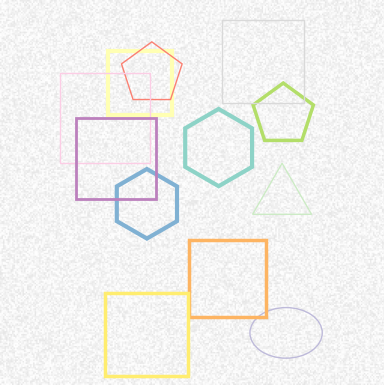[{"shape": "hexagon", "thickness": 3, "radius": 0.5, "center": [0.568, 0.617]}, {"shape": "square", "thickness": 3, "radius": 0.42, "center": [0.364, 0.783]}, {"shape": "oval", "thickness": 1, "radius": 0.47, "center": [0.743, 0.135]}, {"shape": "pentagon", "thickness": 1, "radius": 0.41, "center": [0.394, 0.808]}, {"shape": "hexagon", "thickness": 3, "radius": 0.45, "center": [0.382, 0.471]}, {"shape": "square", "thickness": 2.5, "radius": 0.5, "center": [0.591, 0.276]}, {"shape": "pentagon", "thickness": 2.5, "radius": 0.41, "center": [0.736, 0.702]}, {"shape": "square", "thickness": 1, "radius": 0.58, "center": [0.273, 0.693]}, {"shape": "square", "thickness": 1, "radius": 0.53, "center": [0.683, 0.84]}, {"shape": "square", "thickness": 2, "radius": 0.52, "center": [0.301, 0.589]}, {"shape": "triangle", "thickness": 1, "radius": 0.44, "center": [0.733, 0.488]}, {"shape": "square", "thickness": 2.5, "radius": 0.54, "center": [0.38, 0.131]}]